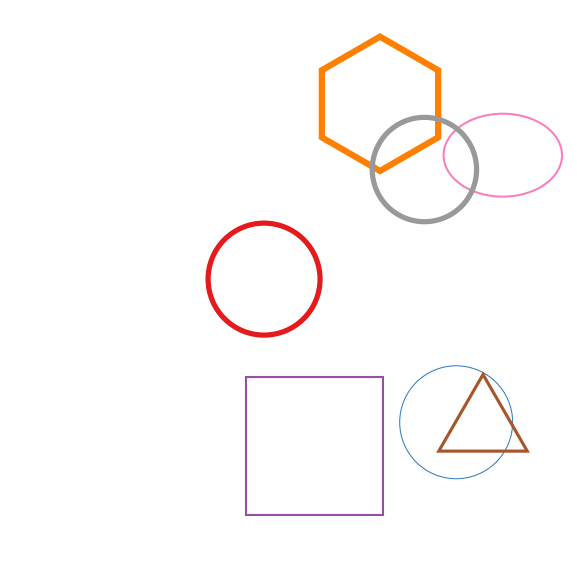[{"shape": "circle", "thickness": 2.5, "radius": 0.48, "center": [0.457, 0.516]}, {"shape": "circle", "thickness": 0.5, "radius": 0.49, "center": [0.79, 0.268]}, {"shape": "square", "thickness": 1, "radius": 0.6, "center": [0.545, 0.227]}, {"shape": "hexagon", "thickness": 3, "radius": 0.58, "center": [0.658, 0.819]}, {"shape": "triangle", "thickness": 1.5, "radius": 0.44, "center": [0.836, 0.262]}, {"shape": "oval", "thickness": 1, "radius": 0.51, "center": [0.871, 0.73]}, {"shape": "circle", "thickness": 2.5, "radius": 0.45, "center": [0.735, 0.706]}]